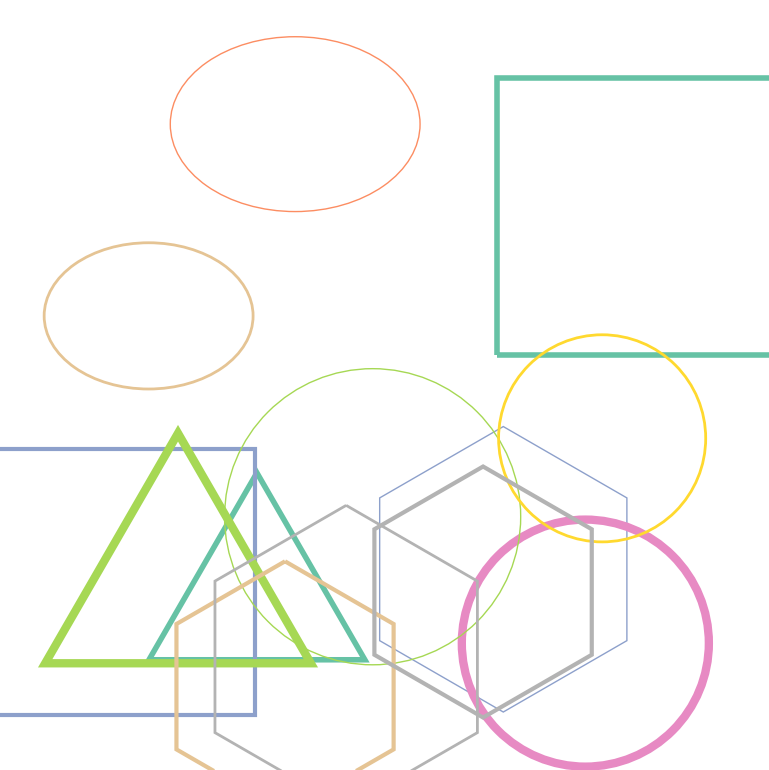[{"shape": "triangle", "thickness": 2, "radius": 0.81, "center": [0.334, 0.224]}, {"shape": "square", "thickness": 2, "radius": 0.9, "center": [0.825, 0.719]}, {"shape": "oval", "thickness": 0.5, "radius": 0.81, "center": [0.383, 0.839]}, {"shape": "hexagon", "thickness": 0.5, "radius": 0.93, "center": [0.654, 0.261]}, {"shape": "square", "thickness": 1.5, "radius": 0.86, "center": [0.159, 0.244]}, {"shape": "circle", "thickness": 3, "radius": 0.8, "center": [0.76, 0.165]}, {"shape": "circle", "thickness": 0.5, "radius": 0.96, "center": [0.484, 0.329]}, {"shape": "triangle", "thickness": 3, "radius": 1.0, "center": [0.231, 0.238]}, {"shape": "circle", "thickness": 1, "radius": 0.67, "center": [0.782, 0.431]}, {"shape": "oval", "thickness": 1, "radius": 0.68, "center": [0.193, 0.59]}, {"shape": "hexagon", "thickness": 1.5, "radius": 0.81, "center": [0.37, 0.108]}, {"shape": "hexagon", "thickness": 1.5, "radius": 0.81, "center": [0.627, 0.231]}, {"shape": "hexagon", "thickness": 1, "radius": 0.98, "center": [0.45, 0.147]}]